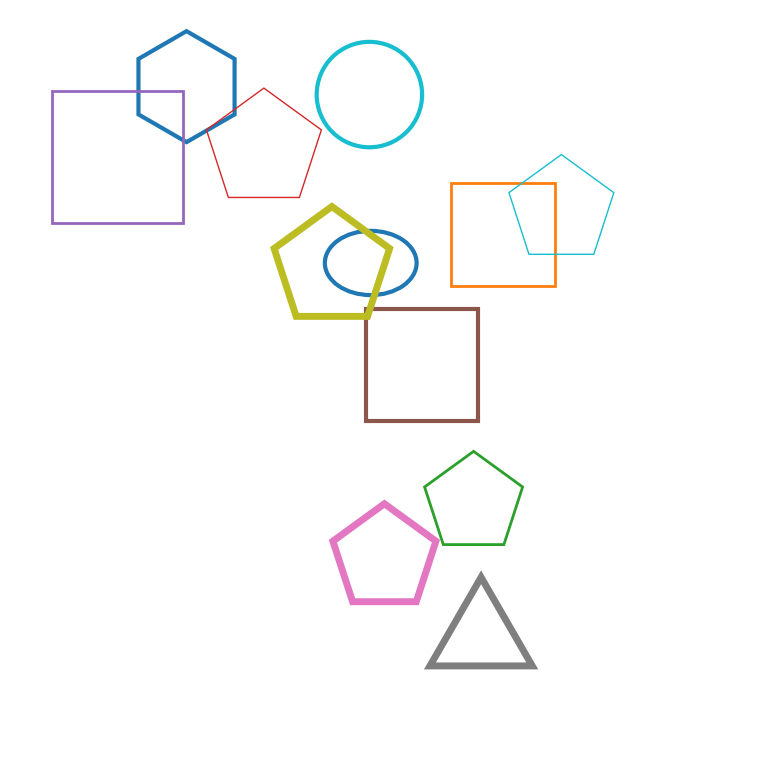[{"shape": "oval", "thickness": 1.5, "radius": 0.3, "center": [0.481, 0.658]}, {"shape": "hexagon", "thickness": 1.5, "radius": 0.36, "center": [0.242, 0.887]}, {"shape": "square", "thickness": 1, "radius": 0.34, "center": [0.653, 0.695]}, {"shape": "pentagon", "thickness": 1, "radius": 0.33, "center": [0.615, 0.347]}, {"shape": "pentagon", "thickness": 0.5, "radius": 0.39, "center": [0.343, 0.807]}, {"shape": "square", "thickness": 1, "radius": 0.43, "center": [0.153, 0.796]}, {"shape": "square", "thickness": 1.5, "radius": 0.36, "center": [0.548, 0.526]}, {"shape": "pentagon", "thickness": 2.5, "radius": 0.35, "center": [0.499, 0.275]}, {"shape": "triangle", "thickness": 2.5, "radius": 0.38, "center": [0.625, 0.174]}, {"shape": "pentagon", "thickness": 2.5, "radius": 0.39, "center": [0.431, 0.653]}, {"shape": "pentagon", "thickness": 0.5, "radius": 0.36, "center": [0.729, 0.728]}, {"shape": "circle", "thickness": 1.5, "radius": 0.34, "center": [0.48, 0.877]}]